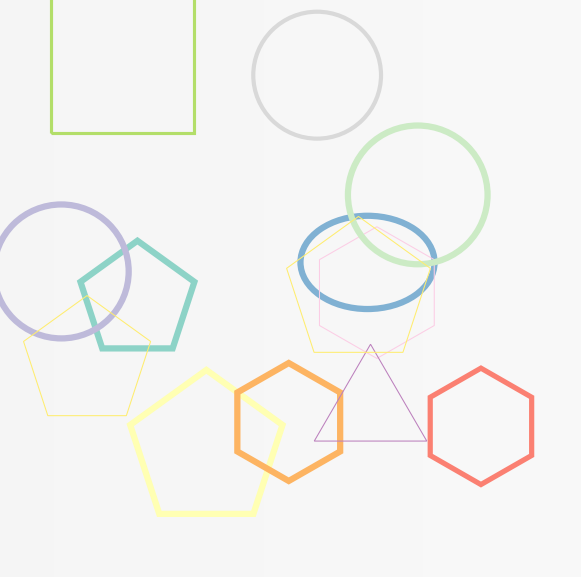[{"shape": "pentagon", "thickness": 3, "radius": 0.52, "center": [0.236, 0.479]}, {"shape": "pentagon", "thickness": 3, "radius": 0.69, "center": [0.355, 0.221]}, {"shape": "circle", "thickness": 3, "radius": 0.58, "center": [0.105, 0.529]}, {"shape": "hexagon", "thickness": 2.5, "radius": 0.5, "center": [0.827, 0.261]}, {"shape": "oval", "thickness": 3, "radius": 0.58, "center": [0.632, 0.545]}, {"shape": "hexagon", "thickness": 3, "radius": 0.51, "center": [0.497, 0.268]}, {"shape": "square", "thickness": 1.5, "radius": 0.61, "center": [0.211, 0.891]}, {"shape": "hexagon", "thickness": 0.5, "radius": 0.57, "center": [0.648, 0.492]}, {"shape": "circle", "thickness": 2, "radius": 0.55, "center": [0.546, 0.869]}, {"shape": "triangle", "thickness": 0.5, "radius": 0.56, "center": [0.637, 0.291]}, {"shape": "circle", "thickness": 3, "radius": 0.6, "center": [0.719, 0.662]}, {"shape": "pentagon", "thickness": 0.5, "radius": 0.65, "center": [0.617, 0.494]}, {"shape": "pentagon", "thickness": 0.5, "radius": 0.57, "center": [0.15, 0.372]}]